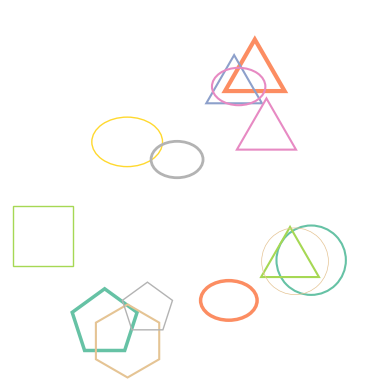[{"shape": "circle", "thickness": 1.5, "radius": 0.45, "center": [0.808, 0.324]}, {"shape": "pentagon", "thickness": 2.5, "radius": 0.44, "center": [0.272, 0.161]}, {"shape": "triangle", "thickness": 3, "radius": 0.45, "center": [0.662, 0.808]}, {"shape": "oval", "thickness": 2.5, "radius": 0.37, "center": [0.594, 0.22]}, {"shape": "triangle", "thickness": 1.5, "radius": 0.42, "center": [0.608, 0.773]}, {"shape": "oval", "thickness": 1.5, "radius": 0.35, "center": [0.62, 0.775]}, {"shape": "triangle", "thickness": 1.5, "radius": 0.44, "center": [0.692, 0.656]}, {"shape": "triangle", "thickness": 1.5, "radius": 0.43, "center": [0.753, 0.324]}, {"shape": "square", "thickness": 1, "radius": 0.39, "center": [0.111, 0.386]}, {"shape": "oval", "thickness": 1, "radius": 0.46, "center": [0.33, 0.631]}, {"shape": "circle", "thickness": 0.5, "radius": 0.43, "center": [0.766, 0.321]}, {"shape": "hexagon", "thickness": 1.5, "radius": 0.47, "center": [0.331, 0.114]}, {"shape": "oval", "thickness": 2, "radius": 0.34, "center": [0.46, 0.586]}, {"shape": "pentagon", "thickness": 1, "radius": 0.34, "center": [0.383, 0.199]}]